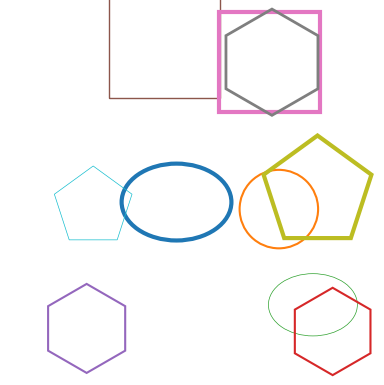[{"shape": "oval", "thickness": 3, "radius": 0.71, "center": [0.458, 0.475]}, {"shape": "circle", "thickness": 1.5, "radius": 0.51, "center": [0.724, 0.457]}, {"shape": "oval", "thickness": 0.5, "radius": 0.58, "center": [0.813, 0.208]}, {"shape": "hexagon", "thickness": 1.5, "radius": 0.57, "center": [0.864, 0.139]}, {"shape": "hexagon", "thickness": 1.5, "radius": 0.58, "center": [0.225, 0.147]}, {"shape": "square", "thickness": 1, "radius": 0.72, "center": [0.427, 0.891]}, {"shape": "square", "thickness": 3, "radius": 0.65, "center": [0.7, 0.839]}, {"shape": "hexagon", "thickness": 2, "radius": 0.69, "center": [0.706, 0.838]}, {"shape": "pentagon", "thickness": 3, "radius": 0.74, "center": [0.825, 0.501]}, {"shape": "pentagon", "thickness": 0.5, "radius": 0.53, "center": [0.242, 0.463]}]